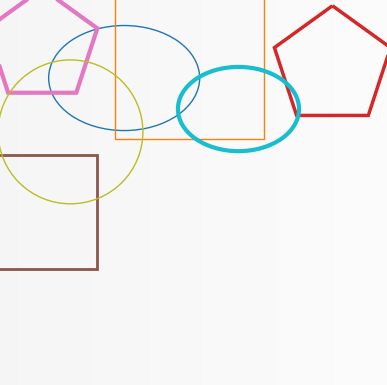[{"shape": "oval", "thickness": 1, "radius": 0.97, "center": [0.32, 0.797]}, {"shape": "square", "thickness": 1, "radius": 0.96, "center": [0.488, 0.832]}, {"shape": "pentagon", "thickness": 2.5, "radius": 0.79, "center": [0.858, 0.828]}, {"shape": "square", "thickness": 2, "radius": 0.74, "center": [0.102, 0.449]}, {"shape": "pentagon", "thickness": 3, "radius": 0.75, "center": [0.109, 0.88]}, {"shape": "circle", "thickness": 1, "radius": 0.93, "center": [0.182, 0.657]}, {"shape": "oval", "thickness": 3, "radius": 0.78, "center": [0.615, 0.717]}]